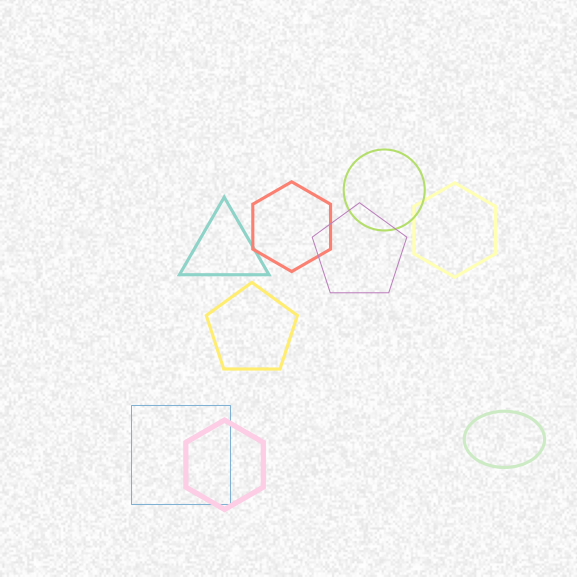[{"shape": "triangle", "thickness": 1.5, "radius": 0.45, "center": [0.388, 0.568]}, {"shape": "hexagon", "thickness": 1.5, "radius": 0.41, "center": [0.787, 0.601]}, {"shape": "hexagon", "thickness": 1.5, "radius": 0.39, "center": [0.505, 0.607]}, {"shape": "square", "thickness": 0.5, "radius": 0.43, "center": [0.312, 0.212]}, {"shape": "circle", "thickness": 1, "radius": 0.35, "center": [0.665, 0.67]}, {"shape": "hexagon", "thickness": 2.5, "radius": 0.39, "center": [0.389, 0.194]}, {"shape": "pentagon", "thickness": 0.5, "radius": 0.43, "center": [0.623, 0.562]}, {"shape": "oval", "thickness": 1.5, "radius": 0.35, "center": [0.873, 0.238]}, {"shape": "pentagon", "thickness": 1.5, "radius": 0.41, "center": [0.436, 0.427]}]